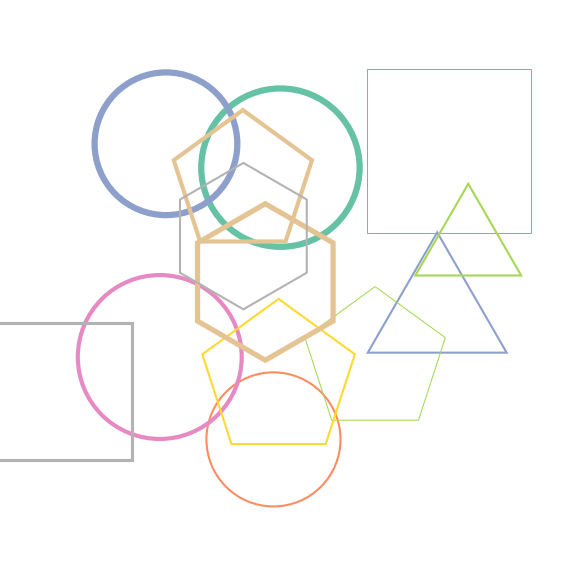[{"shape": "square", "thickness": 0.5, "radius": 0.71, "center": [0.777, 0.738]}, {"shape": "circle", "thickness": 3, "radius": 0.69, "center": [0.486, 0.709]}, {"shape": "circle", "thickness": 1, "radius": 0.58, "center": [0.474, 0.238]}, {"shape": "triangle", "thickness": 1, "radius": 0.69, "center": [0.757, 0.458]}, {"shape": "circle", "thickness": 3, "radius": 0.62, "center": [0.287, 0.75]}, {"shape": "circle", "thickness": 2, "radius": 0.71, "center": [0.277, 0.381]}, {"shape": "triangle", "thickness": 1, "radius": 0.53, "center": [0.811, 0.575]}, {"shape": "pentagon", "thickness": 0.5, "radius": 0.64, "center": [0.65, 0.375]}, {"shape": "pentagon", "thickness": 1, "radius": 0.69, "center": [0.482, 0.343]}, {"shape": "pentagon", "thickness": 2, "radius": 0.63, "center": [0.421, 0.683]}, {"shape": "hexagon", "thickness": 2.5, "radius": 0.68, "center": [0.459, 0.511]}, {"shape": "square", "thickness": 1.5, "radius": 0.59, "center": [0.109, 0.322]}, {"shape": "hexagon", "thickness": 1, "radius": 0.63, "center": [0.421, 0.59]}]